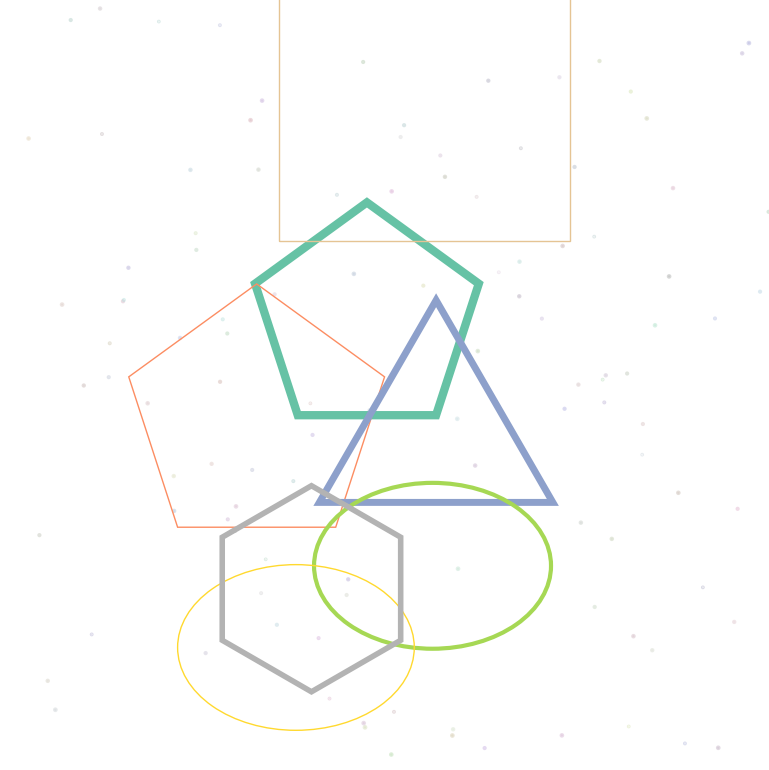[{"shape": "pentagon", "thickness": 3, "radius": 0.76, "center": [0.477, 0.584]}, {"shape": "pentagon", "thickness": 0.5, "radius": 0.87, "center": [0.333, 0.457]}, {"shape": "triangle", "thickness": 2.5, "radius": 0.88, "center": [0.566, 0.435]}, {"shape": "oval", "thickness": 1.5, "radius": 0.77, "center": [0.562, 0.265]}, {"shape": "oval", "thickness": 0.5, "radius": 0.77, "center": [0.384, 0.159]}, {"shape": "square", "thickness": 0.5, "radius": 0.95, "center": [0.551, 0.876]}, {"shape": "hexagon", "thickness": 2, "radius": 0.67, "center": [0.404, 0.235]}]